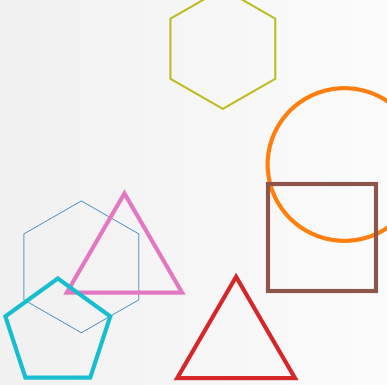[{"shape": "hexagon", "thickness": 0.5, "radius": 0.86, "center": [0.21, 0.307]}, {"shape": "circle", "thickness": 3, "radius": 0.99, "center": [0.889, 0.573]}, {"shape": "triangle", "thickness": 3, "radius": 0.88, "center": [0.609, 0.106]}, {"shape": "square", "thickness": 3, "radius": 0.69, "center": [0.83, 0.383]}, {"shape": "triangle", "thickness": 3, "radius": 0.86, "center": [0.321, 0.326]}, {"shape": "hexagon", "thickness": 1.5, "radius": 0.78, "center": [0.575, 0.873]}, {"shape": "pentagon", "thickness": 3, "radius": 0.71, "center": [0.149, 0.134]}]